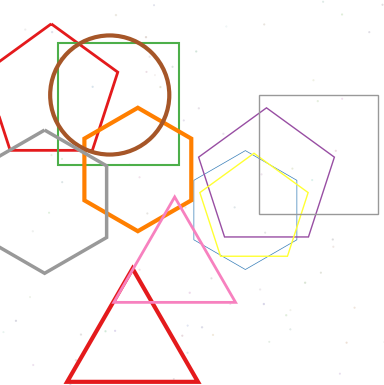[{"shape": "triangle", "thickness": 3, "radius": 0.98, "center": [0.344, 0.106]}, {"shape": "pentagon", "thickness": 2, "radius": 0.91, "center": [0.133, 0.756]}, {"shape": "hexagon", "thickness": 0.5, "radius": 0.77, "center": [0.637, 0.454]}, {"shape": "square", "thickness": 1.5, "radius": 0.79, "center": [0.308, 0.731]}, {"shape": "pentagon", "thickness": 1, "radius": 0.93, "center": [0.692, 0.535]}, {"shape": "hexagon", "thickness": 3, "radius": 0.8, "center": [0.358, 0.56]}, {"shape": "pentagon", "thickness": 1, "radius": 0.74, "center": [0.66, 0.454]}, {"shape": "circle", "thickness": 3, "radius": 0.77, "center": [0.285, 0.753]}, {"shape": "triangle", "thickness": 2, "radius": 0.91, "center": [0.454, 0.306]}, {"shape": "square", "thickness": 1, "radius": 0.77, "center": [0.827, 0.6]}, {"shape": "hexagon", "thickness": 2.5, "radius": 0.93, "center": [0.116, 0.476]}]